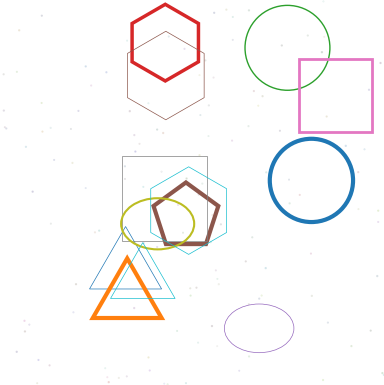[{"shape": "triangle", "thickness": 0.5, "radius": 0.54, "center": [0.326, 0.303]}, {"shape": "circle", "thickness": 3, "radius": 0.54, "center": [0.809, 0.531]}, {"shape": "triangle", "thickness": 3, "radius": 0.52, "center": [0.33, 0.226]}, {"shape": "circle", "thickness": 1, "radius": 0.55, "center": [0.747, 0.876]}, {"shape": "hexagon", "thickness": 2.5, "radius": 0.5, "center": [0.429, 0.889]}, {"shape": "oval", "thickness": 0.5, "radius": 0.45, "center": [0.673, 0.147]}, {"shape": "pentagon", "thickness": 3, "radius": 0.44, "center": [0.483, 0.438]}, {"shape": "hexagon", "thickness": 0.5, "radius": 0.57, "center": [0.431, 0.804]}, {"shape": "square", "thickness": 2, "radius": 0.47, "center": [0.872, 0.753]}, {"shape": "square", "thickness": 0.5, "radius": 0.55, "center": [0.427, 0.483]}, {"shape": "oval", "thickness": 1.5, "radius": 0.47, "center": [0.41, 0.419]}, {"shape": "hexagon", "thickness": 0.5, "radius": 0.57, "center": [0.49, 0.453]}, {"shape": "triangle", "thickness": 0.5, "radius": 0.48, "center": [0.371, 0.273]}]